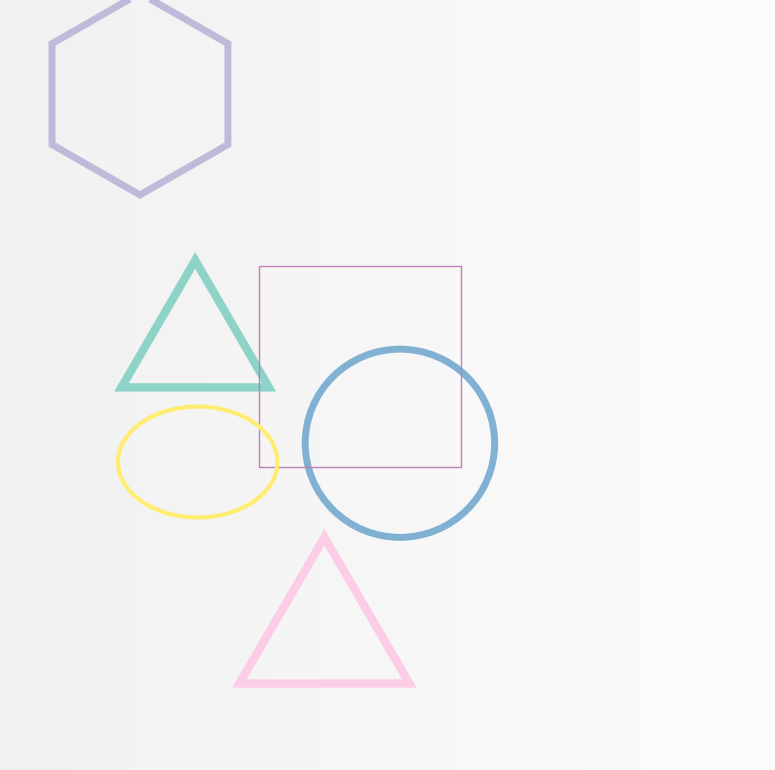[{"shape": "triangle", "thickness": 3, "radius": 0.55, "center": [0.252, 0.552]}, {"shape": "hexagon", "thickness": 2.5, "radius": 0.66, "center": [0.181, 0.878]}, {"shape": "circle", "thickness": 2.5, "radius": 0.61, "center": [0.516, 0.424]}, {"shape": "triangle", "thickness": 3, "radius": 0.63, "center": [0.419, 0.176]}, {"shape": "square", "thickness": 0.5, "radius": 0.65, "center": [0.465, 0.524]}, {"shape": "oval", "thickness": 1.5, "radius": 0.51, "center": [0.255, 0.4]}]